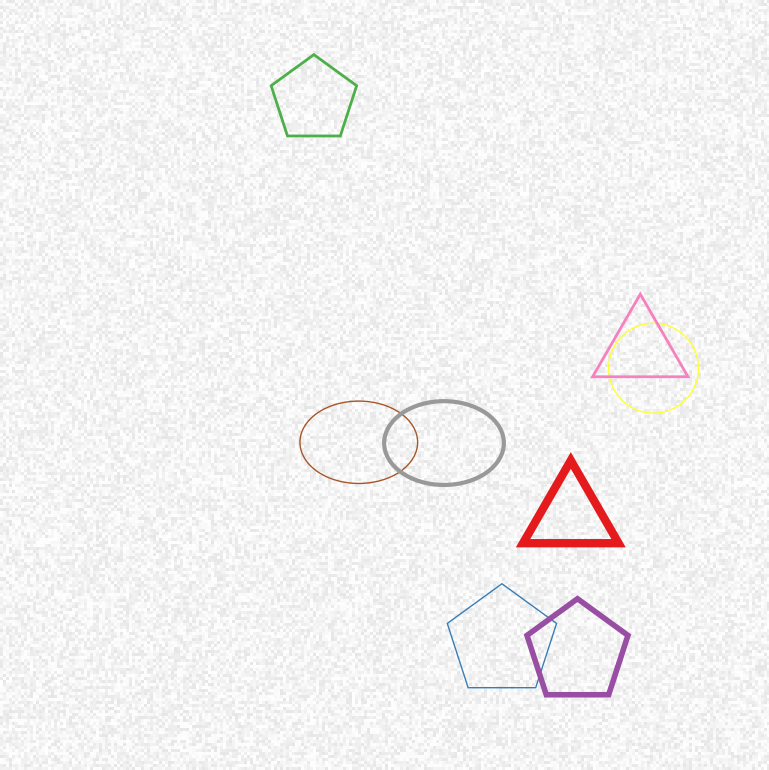[{"shape": "triangle", "thickness": 3, "radius": 0.36, "center": [0.741, 0.33]}, {"shape": "pentagon", "thickness": 0.5, "radius": 0.37, "center": [0.652, 0.167]}, {"shape": "pentagon", "thickness": 1, "radius": 0.29, "center": [0.408, 0.871]}, {"shape": "pentagon", "thickness": 2, "radius": 0.34, "center": [0.75, 0.153]}, {"shape": "circle", "thickness": 0.5, "radius": 0.29, "center": [0.849, 0.522]}, {"shape": "oval", "thickness": 0.5, "radius": 0.38, "center": [0.466, 0.426]}, {"shape": "triangle", "thickness": 1, "radius": 0.36, "center": [0.832, 0.546]}, {"shape": "oval", "thickness": 1.5, "radius": 0.39, "center": [0.577, 0.425]}]